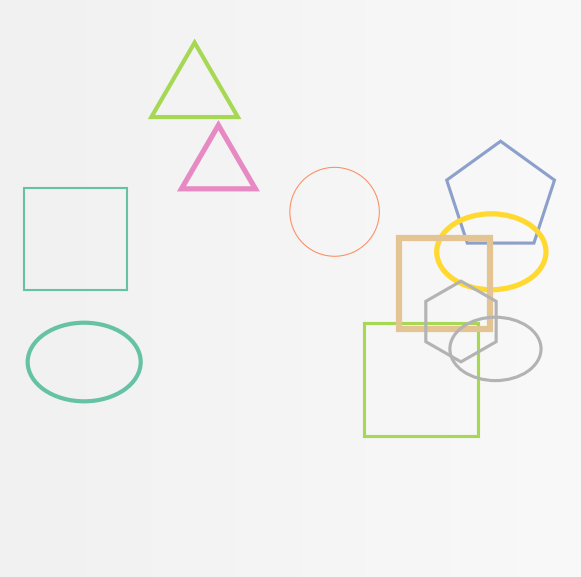[{"shape": "oval", "thickness": 2, "radius": 0.49, "center": [0.145, 0.372]}, {"shape": "square", "thickness": 1, "radius": 0.44, "center": [0.13, 0.585]}, {"shape": "circle", "thickness": 0.5, "radius": 0.38, "center": [0.576, 0.632]}, {"shape": "pentagon", "thickness": 1.5, "radius": 0.49, "center": [0.861, 0.657]}, {"shape": "triangle", "thickness": 2.5, "radius": 0.37, "center": [0.376, 0.709]}, {"shape": "square", "thickness": 1.5, "radius": 0.49, "center": [0.724, 0.341]}, {"shape": "triangle", "thickness": 2, "radius": 0.43, "center": [0.335, 0.839]}, {"shape": "oval", "thickness": 2.5, "radius": 0.47, "center": [0.845, 0.563]}, {"shape": "square", "thickness": 3, "radius": 0.39, "center": [0.765, 0.508]}, {"shape": "hexagon", "thickness": 1.5, "radius": 0.35, "center": [0.793, 0.442]}, {"shape": "oval", "thickness": 1.5, "radius": 0.39, "center": [0.852, 0.395]}]